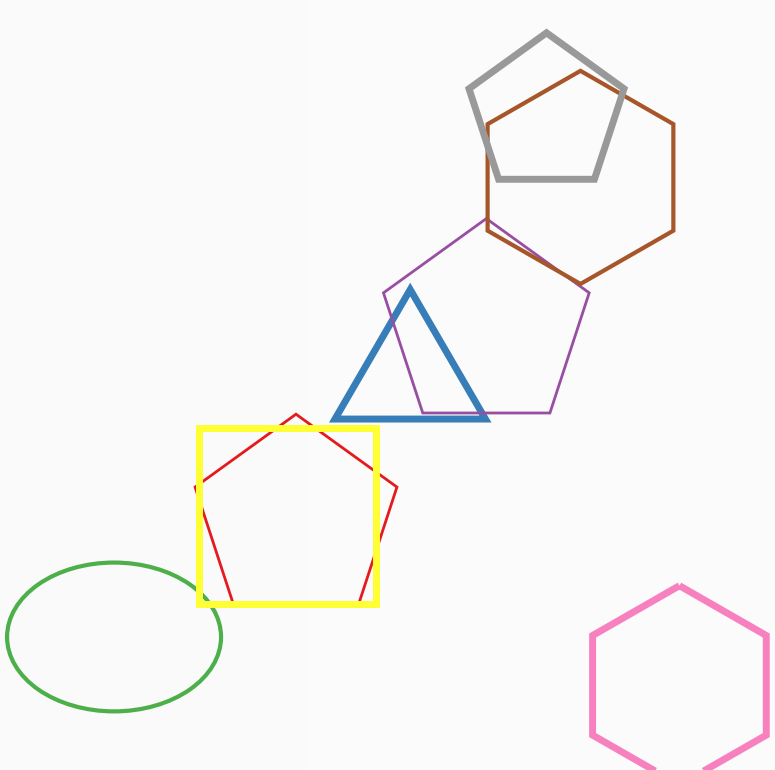[{"shape": "pentagon", "thickness": 1, "radius": 0.68, "center": [0.382, 0.325]}, {"shape": "triangle", "thickness": 2.5, "radius": 0.56, "center": [0.529, 0.512]}, {"shape": "oval", "thickness": 1.5, "radius": 0.69, "center": [0.147, 0.173]}, {"shape": "pentagon", "thickness": 1, "radius": 0.7, "center": [0.628, 0.577]}, {"shape": "square", "thickness": 2.5, "radius": 0.57, "center": [0.37, 0.329]}, {"shape": "hexagon", "thickness": 1.5, "radius": 0.69, "center": [0.749, 0.77]}, {"shape": "hexagon", "thickness": 2.5, "radius": 0.65, "center": [0.877, 0.11]}, {"shape": "pentagon", "thickness": 2.5, "radius": 0.53, "center": [0.705, 0.852]}]